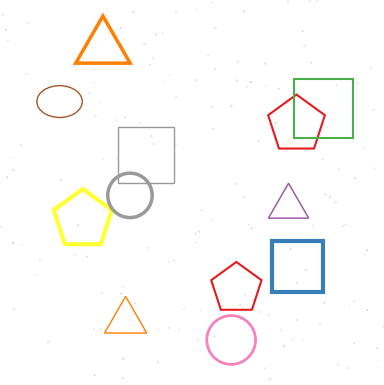[{"shape": "pentagon", "thickness": 1.5, "radius": 0.34, "center": [0.614, 0.251]}, {"shape": "pentagon", "thickness": 1.5, "radius": 0.39, "center": [0.77, 0.677]}, {"shape": "square", "thickness": 3, "radius": 0.33, "center": [0.772, 0.307]}, {"shape": "square", "thickness": 1.5, "radius": 0.38, "center": [0.839, 0.719]}, {"shape": "triangle", "thickness": 1, "radius": 0.3, "center": [0.749, 0.464]}, {"shape": "triangle", "thickness": 2.5, "radius": 0.41, "center": [0.267, 0.877]}, {"shape": "triangle", "thickness": 1, "radius": 0.32, "center": [0.326, 0.167]}, {"shape": "pentagon", "thickness": 3, "radius": 0.4, "center": [0.215, 0.43]}, {"shape": "oval", "thickness": 1, "radius": 0.29, "center": [0.155, 0.736]}, {"shape": "circle", "thickness": 2, "radius": 0.32, "center": [0.6, 0.117]}, {"shape": "circle", "thickness": 2.5, "radius": 0.29, "center": [0.338, 0.493]}, {"shape": "square", "thickness": 1, "radius": 0.36, "center": [0.378, 0.598]}]